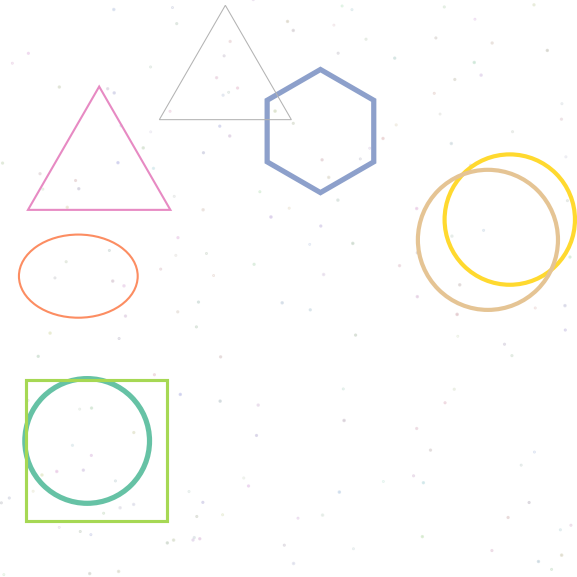[{"shape": "circle", "thickness": 2.5, "radius": 0.54, "center": [0.151, 0.236]}, {"shape": "oval", "thickness": 1, "radius": 0.51, "center": [0.136, 0.521]}, {"shape": "hexagon", "thickness": 2.5, "radius": 0.53, "center": [0.555, 0.772]}, {"shape": "triangle", "thickness": 1, "radius": 0.71, "center": [0.172, 0.707]}, {"shape": "square", "thickness": 1.5, "radius": 0.61, "center": [0.168, 0.219]}, {"shape": "circle", "thickness": 2, "radius": 0.56, "center": [0.883, 0.619]}, {"shape": "circle", "thickness": 2, "radius": 0.61, "center": [0.845, 0.584]}, {"shape": "triangle", "thickness": 0.5, "radius": 0.66, "center": [0.39, 0.858]}]